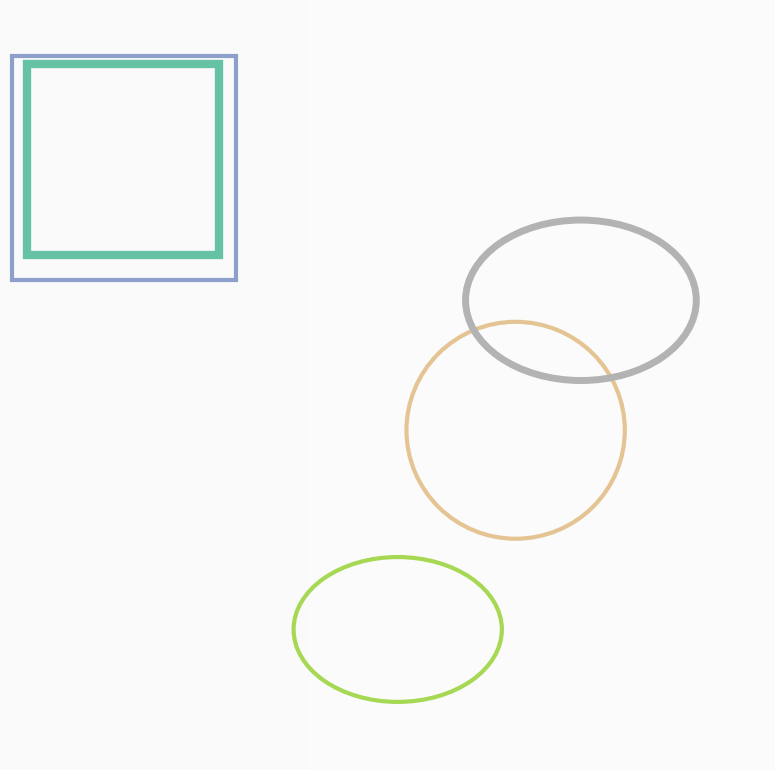[{"shape": "square", "thickness": 3, "radius": 0.62, "center": [0.159, 0.792]}, {"shape": "square", "thickness": 1.5, "radius": 0.73, "center": [0.16, 0.782]}, {"shape": "oval", "thickness": 1.5, "radius": 0.67, "center": [0.513, 0.182]}, {"shape": "circle", "thickness": 1.5, "radius": 0.7, "center": [0.665, 0.441]}, {"shape": "oval", "thickness": 2.5, "radius": 0.74, "center": [0.75, 0.61]}]